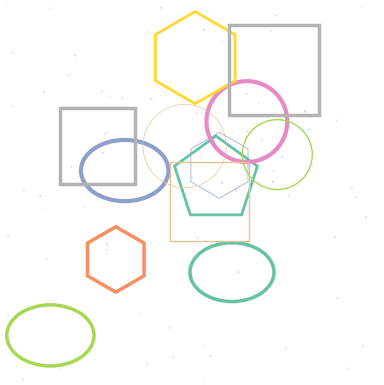[{"shape": "pentagon", "thickness": 2, "radius": 0.57, "center": [0.561, 0.534]}, {"shape": "oval", "thickness": 2.5, "radius": 0.55, "center": [0.602, 0.293]}, {"shape": "hexagon", "thickness": 2.5, "radius": 0.42, "center": [0.301, 0.326]}, {"shape": "oval", "thickness": 3, "radius": 0.57, "center": [0.324, 0.557]}, {"shape": "hexagon", "thickness": 0.5, "radius": 0.43, "center": [0.57, 0.571]}, {"shape": "circle", "thickness": 3, "radius": 0.52, "center": [0.641, 0.684]}, {"shape": "oval", "thickness": 2.5, "radius": 0.57, "center": [0.131, 0.129]}, {"shape": "circle", "thickness": 1, "radius": 0.45, "center": [0.72, 0.598]}, {"shape": "hexagon", "thickness": 2, "radius": 0.6, "center": [0.507, 0.85]}, {"shape": "circle", "thickness": 0.5, "radius": 0.54, "center": [0.48, 0.621]}, {"shape": "square", "thickness": 1, "radius": 0.51, "center": [0.545, 0.477]}, {"shape": "square", "thickness": 2.5, "radius": 0.49, "center": [0.253, 0.621]}, {"shape": "square", "thickness": 2.5, "radius": 0.58, "center": [0.712, 0.819]}]